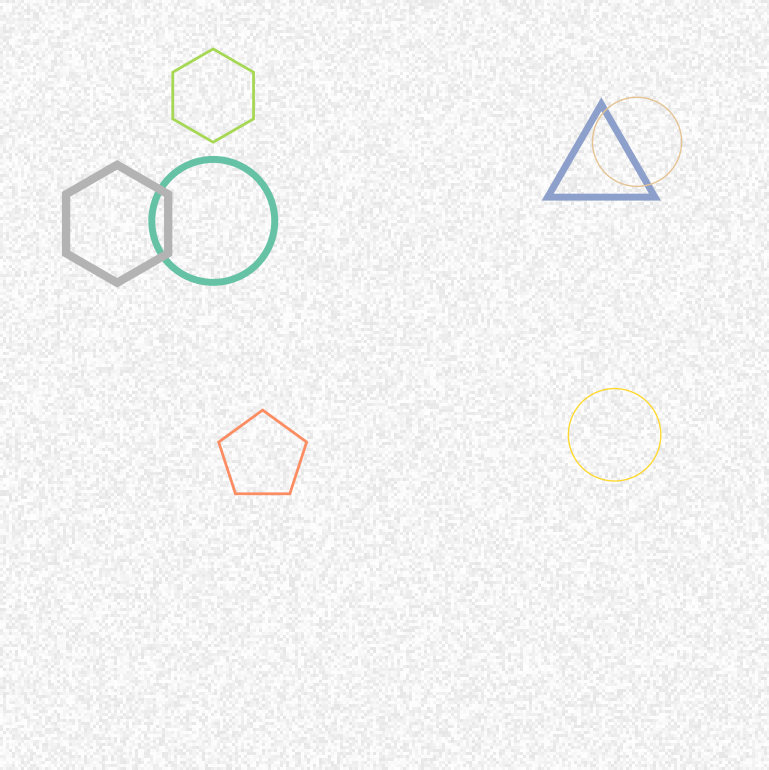[{"shape": "circle", "thickness": 2.5, "radius": 0.4, "center": [0.277, 0.713]}, {"shape": "pentagon", "thickness": 1, "radius": 0.3, "center": [0.341, 0.407]}, {"shape": "triangle", "thickness": 2.5, "radius": 0.4, "center": [0.781, 0.784]}, {"shape": "hexagon", "thickness": 1, "radius": 0.3, "center": [0.277, 0.876]}, {"shape": "circle", "thickness": 0.5, "radius": 0.3, "center": [0.798, 0.435]}, {"shape": "circle", "thickness": 0.5, "radius": 0.29, "center": [0.827, 0.816]}, {"shape": "hexagon", "thickness": 3, "radius": 0.38, "center": [0.152, 0.709]}]